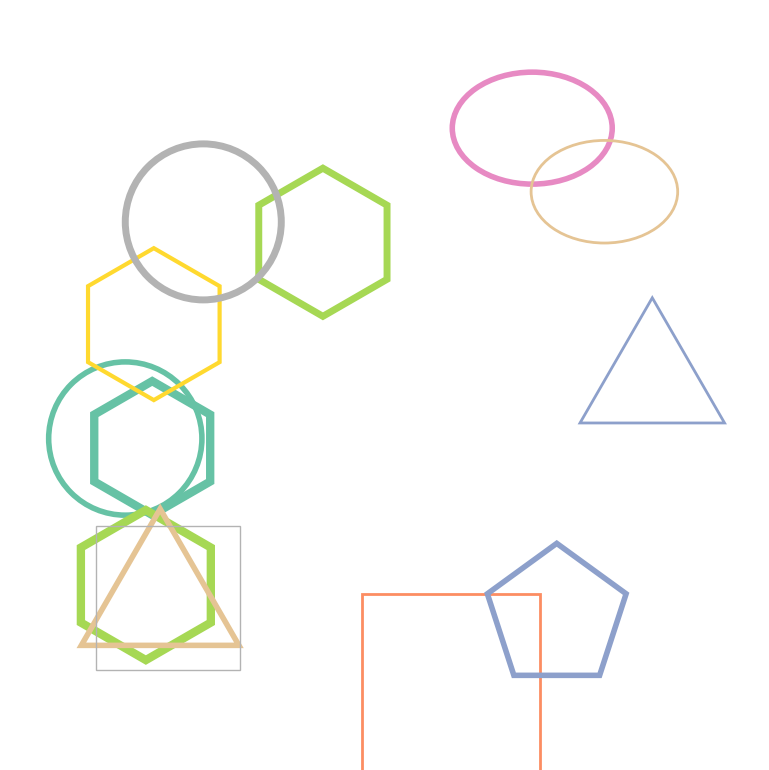[{"shape": "circle", "thickness": 2, "radius": 0.5, "center": [0.163, 0.43]}, {"shape": "hexagon", "thickness": 3, "radius": 0.43, "center": [0.198, 0.418]}, {"shape": "square", "thickness": 1, "radius": 0.58, "center": [0.586, 0.113]}, {"shape": "triangle", "thickness": 1, "radius": 0.54, "center": [0.847, 0.505]}, {"shape": "pentagon", "thickness": 2, "radius": 0.47, "center": [0.723, 0.2]}, {"shape": "oval", "thickness": 2, "radius": 0.52, "center": [0.691, 0.834]}, {"shape": "hexagon", "thickness": 2.5, "radius": 0.48, "center": [0.419, 0.685]}, {"shape": "hexagon", "thickness": 3, "radius": 0.49, "center": [0.189, 0.24]}, {"shape": "hexagon", "thickness": 1.5, "radius": 0.49, "center": [0.2, 0.579]}, {"shape": "oval", "thickness": 1, "radius": 0.48, "center": [0.785, 0.751]}, {"shape": "triangle", "thickness": 2, "radius": 0.59, "center": [0.208, 0.221]}, {"shape": "square", "thickness": 0.5, "radius": 0.47, "center": [0.218, 0.224]}, {"shape": "circle", "thickness": 2.5, "radius": 0.51, "center": [0.264, 0.712]}]